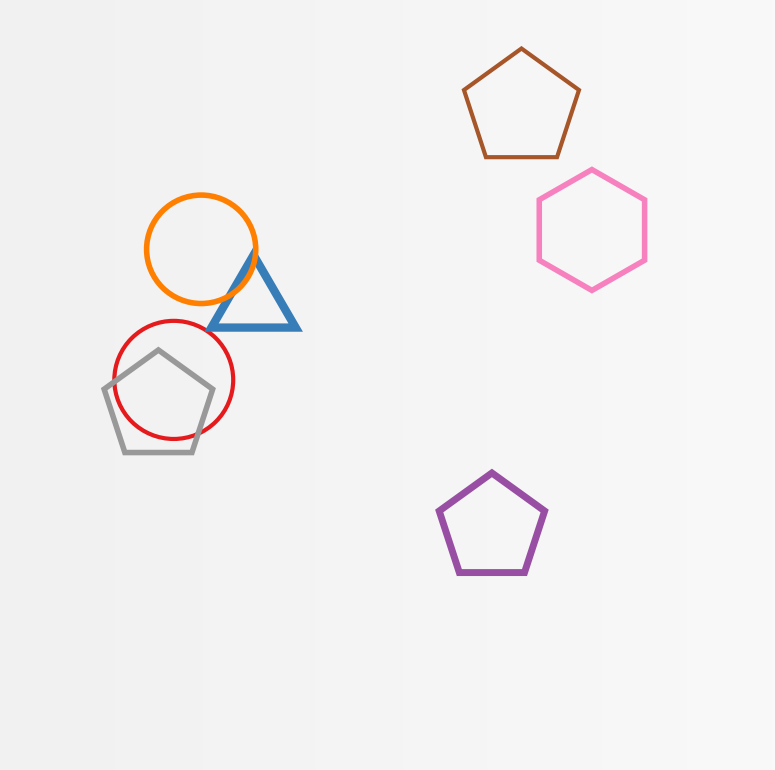[{"shape": "circle", "thickness": 1.5, "radius": 0.38, "center": [0.224, 0.507]}, {"shape": "triangle", "thickness": 3, "radius": 0.31, "center": [0.327, 0.606]}, {"shape": "pentagon", "thickness": 2.5, "radius": 0.36, "center": [0.635, 0.314]}, {"shape": "circle", "thickness": 2, "radius": 0.35, "center": [0.26, 0.676]}, {"shape": "pentagon", "thickness": 1.5, "radius": 0.39, "center": [0.673, 0.859]}, {"shape": "hexagon", "thickness": 2, "radius": 0.39, "center": [0.764, 0.701]}, {"shape": "pentagon", "thickness": 2, "radius": 0.37, "center": [0.204, 0.472]}]